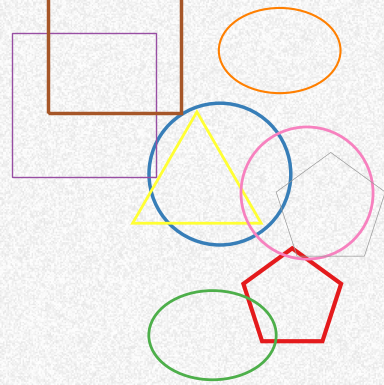[{"shape": "pentagon", "thickness": 3, "radius": 0.67, "center": [0.759, 0.222]}, {"shape": "circle", "thickness": 2.5, "radius": 0.92, "center": [0.571, 0.548]}, {"shape": "oval", "thickness": 2, "radius": 0.83, "center": [0.552, 0.129]}, {"shape": "square", "thickness": 1, "radius": 0.93, "center": [0.217, 0.728]}, {"shape": "oval", "thickness": 1.5, "radius": 0.79, "center": [0.726, 0.869]}, {"shape": "triangle", "thickness": 2, "radius": 0.96, "center": [0.511, 0.517]}, {"shape": "square", "thickness": 2.5, "radius": 0.86, "center": [0.297, 0.88]}, {"shape": "circle", "thickness": 2, "radius": 0.86, "center": [0.797, 0.499]}, {"shape": "pentagon", "thickness": 0.5, "radius": 0.74, "center": [0.859, 0.455]}]